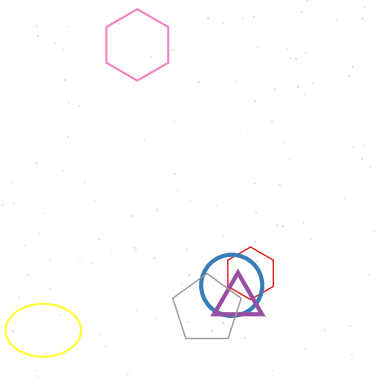[{"shape": "hexagon", "thickness": 1, "radius": 0.34, "center": [0.651, 0.29]}, {"shape": "circle", "thickness": 3, "radius": 0.4, "center": [0.602, 0.259]}, {"shape": "triangle", "thickness": 3, "radius": 0.36, "center": [0.618, 0.22]}, {"shape": "oval", "thickness": 1.5, "radius": 0.49, "center": [0.112, 0.142]}, {"shape": "hexagon", "thickness": 1.5, "radius": 0.46, "center": [0.357, 0.883]}, {"shape": "pentagon", "thickness": 1, "radius": 0.47, "center": [0.538, 0.196]}]